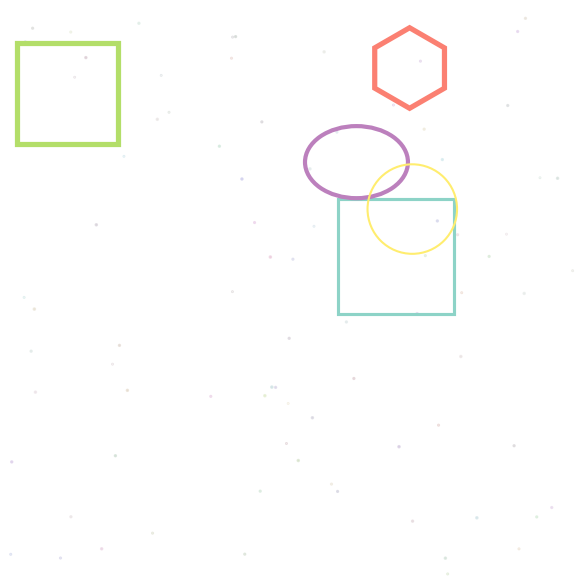[{"shape": "square", "thickness": 1.5, "radius": 0.5, "center": [0.686, 0.554]}, {"shape": "hexagon", "thickness": 2.5, "radius": 0.35, "center": [0.709, 0.881]}, {"shape": "square", "thickness": 2.5, "radius": 0.44, "center": [0.117, 0.836]}, {"shape": "oval", "thickness": 2, "radius": 0.45, "center": [0.617, 0.718]}, {"shape": "circle", "thickness": 1, "radius": 0.39, "center": [0.714, 0.637]}]